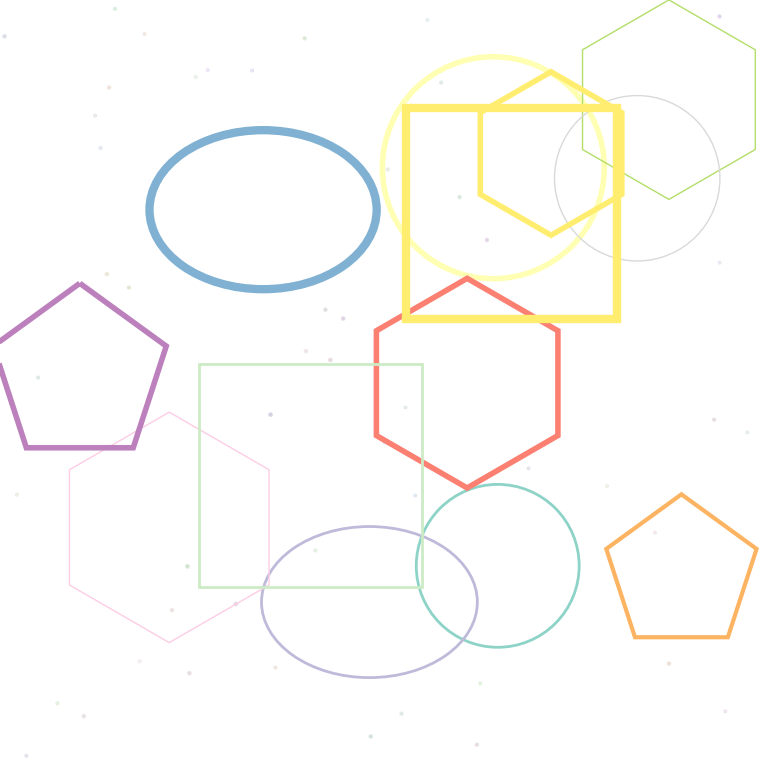[{"shape": "circle", "thickness": 1, "radius": 0.53, "center": [0.646, 0.265]}, {"shape": "circle", "thickness": 2, "radius": 0.72, "center": [0.641, 0.782]}, {"shape": "oval", "thickness": 1, "radius": 0.7, "center": [0.48, 0.218]}, {"shape": "hexagon", "thickness": 2, "radius": 0.68, "center": [0.607, 0.502]}, {"shape": "oval", "thickness": 3, "radius": 0.74, "center": [0.342, 0.728]}, {"shape": "pentagon", "thickness": 1.5, "radius": 0.51, "center": [0.885, 0.255]}, {"shape": "hexagon", "thickness": 0.5, "radius": 0.65, "center": [0.869, 0.871]}, {"shape": "hexagon", "thickness": 0.5, "radius": 0.75, "center": [0.22, 0.315]}, {"shape": "circle", "thickness": 0.5, "radius": 0.54, "center": [0.828, 0.768]}, {"shape": "pentagon", "thickness": 2, "radius": 0.59, "center": [0.104, 0.514]}, {"shape": "square", "thickness": 1, "radius": 0.72, "center": [0.403, 0.382]}, {"shape": "square", "thickness": 3, "radius": 0.68, "center": [0.664, 0.723]}, {"shape": "hexagon", "thickness": 2, "radius": 0.53, "center": [0.716, 0.801]}]